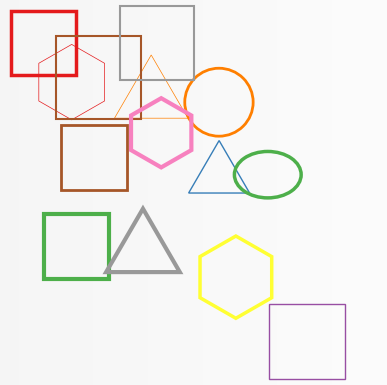[{"shape": "hexagon", "thickness": 0.5, "radius": 0.49, "center": [0.185, 0.787]}, {"shape": "square", "thickness": 2.5, "radius": 0.42, "center": [0.112, 0.889]}, {"shape": "triangle", "thickness": 1, "radius": 0.45, "center": [0.565, 0.544]}, {"shape": "oval", "thickness": 2.5, "radius": 0.43, "center": [0.691, 0.546]}, {"shape": "square", "thickness": 3, "radius": 0.42, "center": [0.197, 0.361]}, {"shape": "square", "thickness": 1, "radius": 0.49, "center": [0.792, 0.113]}, {"shape": "triangle", "thickness": 0.5, "radius": 0.55, "center": [0.39, 0.748]}, {"shape": "circle", "thickness": 2, "radius": 0.44, "center": [0.565, 0.735]}, {"shape": "hexagon", "thickness": 2.5, "radius": 0.53, "center": [0.609, 0.28]}, {"shape": "square", "thickness": 1.5, "radius": 0.54, "center": [0.254, 0.798]}, {"shape": "square", "thickness": 2, "radius": 0.43, "center": [0.243, 0.59]}, {"shape": "hexagon", "thickness": 3, "radius": 0.45, "center": [0.416, 0.655]}, {"shape": "square", "thickness": 1.5, "radius": 0.48, "center": [0.405, 0.888]}, {"shape": "triangle", "thickness": 3, "radius": 0.55, "center": [0.369, 0.348]}]